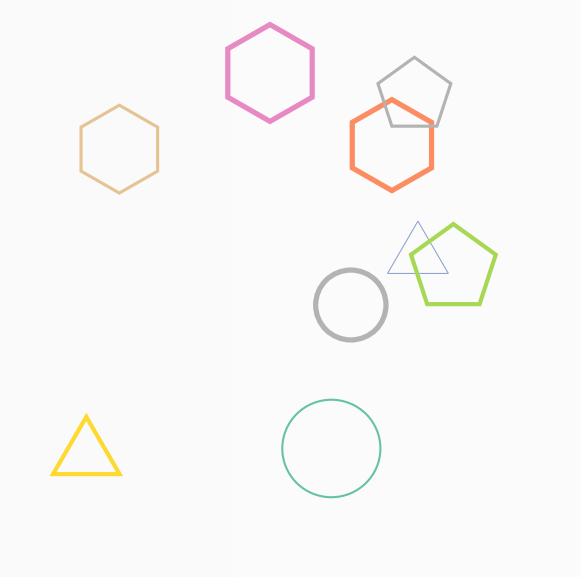[{"shape": "circle", "thickness": 1, "radius": 0.42, "center": [0.57, 0.223]}, {"shape": "hexagon", "thickness": 2.5, "radius": 0.39, "center": [0.674, 0.748]}, {"shape": "triangle", "thickness": 0.5, "radius": 0.3, "center": [0.719, 0.556]}, {"shape": "hexagon", "thickness": 2.5, "radius": 0.42, "center": [0.465, 0.873]}, {"shape": "pentagon", "thickness": 2, "radius": 0.38, "center": [0.78, 0.534]}, {"shape": "triangle", "thickness": 2, "radius": 0.33, "center": [0.148, 0.211]}, {"shape": "hexagon", "thickness": 1.5, "radius": 0.38, "center": [0.205, 0.741]}, {"shape": "circle", "thickness": 2.5, "radius": 0.3, "center": [0.604, 0.471]}, {"shape": "pentagon", "thickness": 1.5, "radius": 0.33, "center": [0.713, 0.834]}]